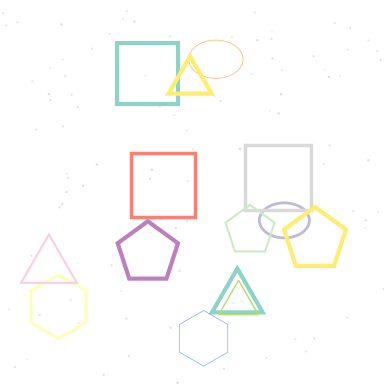[{"shape": "triangle", "thickness": 3, "radius": 0.38, "center": [0.616, 0.227]}, {"shape": "square", "thickness": 3, "radius": 0.4, "center": [0.384, 0.808]}, {"shape": "hexagon", "thickness": 2, "radius": 0.41, "center": [0.152, 0.203]}, {"shape": "oval", "thickness": 2, "radius": 0.33, "center": [0.739, 0.428]}, {"shape": "square", "thickness": 2.5, "radius": 0.41, "center": [0.424, 0.52]}, {"shape": "hexagon", "thickness": 0.5, "radius": 0.36, "center": [0.529, 0.121]}, {"shape": "oval", "thickness": 0.5, "radius": 0.35, "center": [0.561, 0.846]}, {"shape": "triangle", "thickness": 1, "radius": 0.3, "center": [0.62, 0.212]}, {"shape": "triangle", "thickness": 1.5, "radius": 0.42, "center": [0.127, 0.307]}, {"shape": "square", "thickness": 2.5, "radius": 0.43, "center": [0.722, 0.538]}, {"shape": "pentagon", "thickness": 3, "radius": 0.41, "center": [0.384, 0.343]}, {"shape": "pentagon", "thickness": 1.5, "radius": 0.33, "center": [0.649, 0.401]}, {"shape": "triangle", "thickness": 3, "radius": 0.32, "center": [0.494, 0.789]}, {"shape": "pentagon", "thickness": 3, "radius": 0.42, "center": [0.818, 0.378]}]